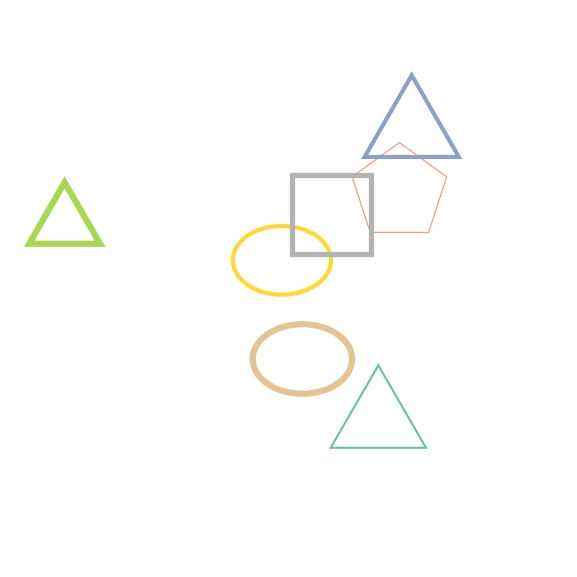[{"shape": "triangle", "thickness": 1, "radius": 0.48, "center": [0.655, 0.271]}, {"shape": "pentagon", "thickness": 0.5, "radius": 0.43, "center": [0.692, 0.666]}, {"shape": "triangle", "thickness": 2, "radius": 0.47, "center": [0.713, 0.775]}, {"shape": "triangle", "thickness": 3, "radius": 0.35, "center": [0.112, 0.612]}, {"shape": "oval", "thickness": 2, "radius": 0.43, "center": [0.488, 0.548]}, {"shape": "oval", "thickness": 3, "radius": 0.43, "center": [0.524, 0.378]}, {"shape": "square", "thickness": 2.5, "radius": 0.34, "center": [0.574, 0.628]}]